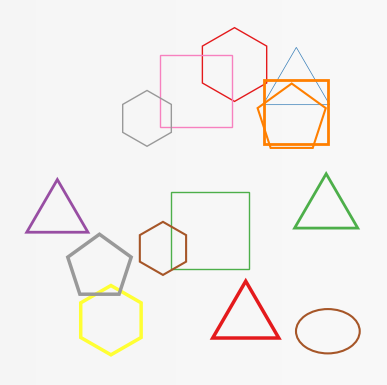[{"shape": "triangle", "thickness": 2.5, "radius": 0.49, "center": [0.634, 0.171]}, {"shape": "hexagon", "thickness": 1, "radius": 0.48, "center": [0.605, 0.832]}, {"shape": "triangle", "thickness": 0.5, "radius": 0.5, "center": [0.765, 0.778]}, {"shape": "triangle", "thickness": 2, "radius": 0.47, "center": [0.842, 0.455]}, {"shape": "square", "thickness": 1, "radius": 0.5, "center": [0.542, 0.4]}, {"shape": "triangle", "thickness": 2, "radius": 0.46, "center": [0.148, 0.442]}, {"shape": "pentagon", "thickness": 1.5, "radius": 0.46, "center": [0.753, 0.691]}, {"shape": "square", "thickness": 2, "radius": 0.42, "center": [0.764, 0.708]}, {"shape": "hexagon", "thickness": 2.5, "radius": 0.45, "center": [0.286, 0.168]}, {"shape": "hexagon", "thickness": 1.5, "radius": 0.34, "center": [0.421, 0.355]}, {"shape": "oval", "thickness": 1.5, "radius": 0.41, "center": [0.846, 0.14]}, {"shape": "square", "thickness": 1, "radius": 0.47, "center": [0.505, 0.765]}, {"shape": "pentagon", "thickness": 2.5, "radius": 0.43, "center": [0.257, 0.305]}, {"shape": "hexagon", "thickness": 1, "radius": 0.36, "center": [0.379, 0.693]}]